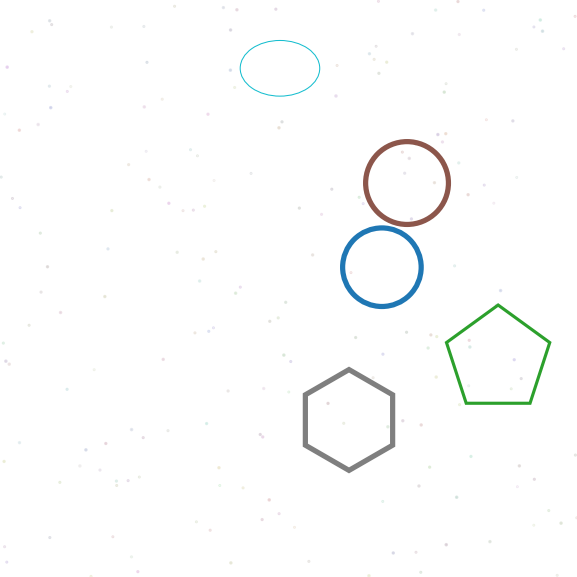[{"shape": "circle", "thickness": 2.5, "radius": 0.34, "center": [0.661, 0.536]}, {"shape": "pentagon", "thickness": 1.5, "radius": 0.47, "center": [0.863, 0.377]}, {"shape": "circle", "thickness": 2.5, "radius": 0.36, "center": [0.705, 0.682]}, {"shape": "hexagon", "thickness": 2.5, "radius": 0.44, "center": [0.604, 0.272]}, {"shape": "oval", "thickness": 0.5, "radius": 0.34, "center": [0.485, 0.881]}]